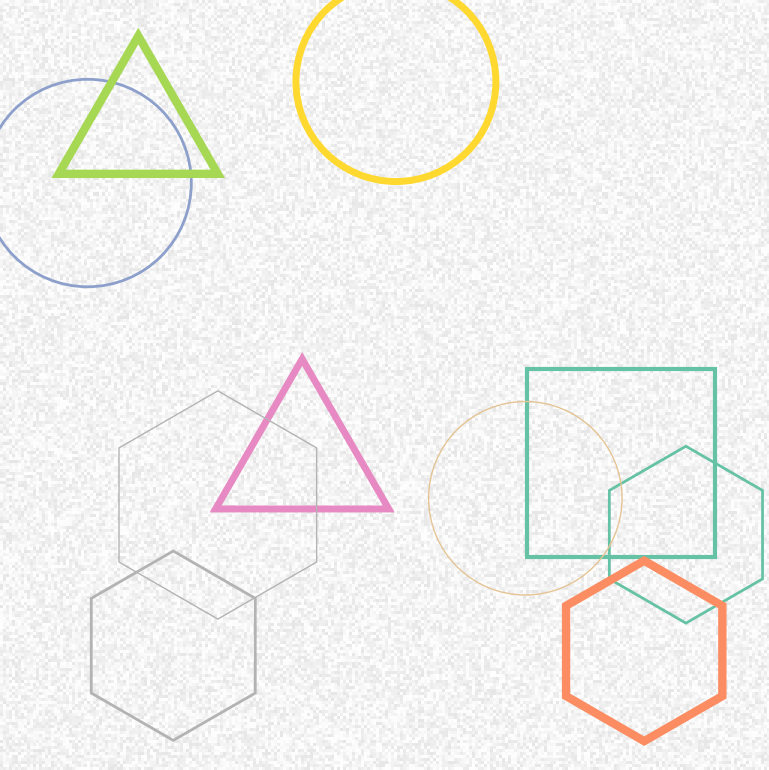[{"shape": "square", "thickness": 1.5, "radius": 0.61, "center": [0.807, 0.399]}, {"shape": "hexagon", "thickness": 1, "radius": 0.57, "center": [0.891, 0.306]}, {"shape": "hexagon", "thickness": 3, "radius": 0.59, "center": [0.837, 0.155]}, {"shape": "circle", "thickness": 1, "radius": 0.67, "center": [0.114, 0.762]}, {"shape": "triangle", "thickness": 2.5, "radius": 0.65, "center": [0.392, 0.404]}, {"shape": "triangle", "thickness": 3, "radius": 0.6, "center": [0.18, 0.834]}, {"shape": "circle", "thickness": 2.5, "radius": 0.65, "center": [0.514, 0.894]}, {"shape": "circle", "thickness": 0.5, "radius": 0.63, "center": [0.682, 0.353]}, {"shape": "hexagon", "thickness": 0.5, "radius": 0.74, "center": [0.283, 0.344]}, {"shape": "hexagon", "thickness": 1, "radius": 0.61, "center": [0.225, 0.161]}]